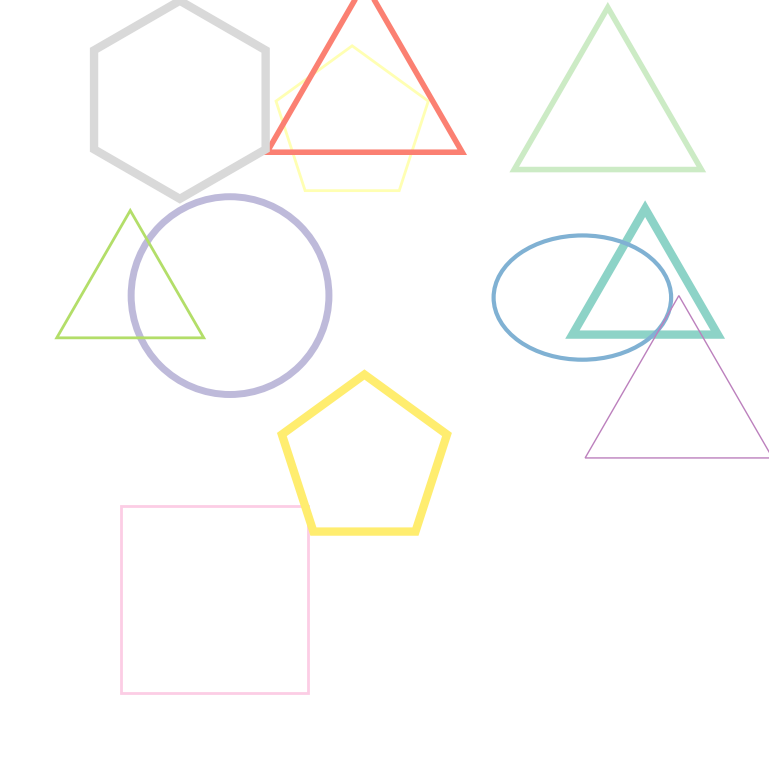[{"shape": "triangle", "thickness": 3, "radius": 0.55, "center": [0.838, 0.62]}, {"shape": "pentagon", "thickness": 1, "radius": 0.52, "center": [0.457, 0.837]}, {"shape": "circle", "thickness": 2.5, "radius": 0.64, "center": [0.299, 0.616]}, {"shape": "triangle", "thickness": 2, "radius": 0.73, "center": [0.473, 0.876]}, {"shape": "oval", "thickness": 1.5, "radius": 0.58, "center": [0.756, 0.614]}, {"shape": "triangle", "thickness": 1, "radius": 0.55, "center": [0.169, 0.616]}, {"shape": "square", "thickness": 1, "radius": 0.61, "center": [0.279, 0.221]}, {"shape": "hexagon", "thickness": 3, "radius": 0.64, "center": [0.234, 0.87]}, {"shape": "triangle", "thickness": 0.5, "radius": 0.7, "center": [0.882, 0.476]}, {"shape": "triangle", "thickness": 2, "radius": 0.7, "center": [0.789, 0.85]}, {"shape": "pentagon", "thickness": 3, "radius": 0.56, "center": [0.473, 0.401]}]